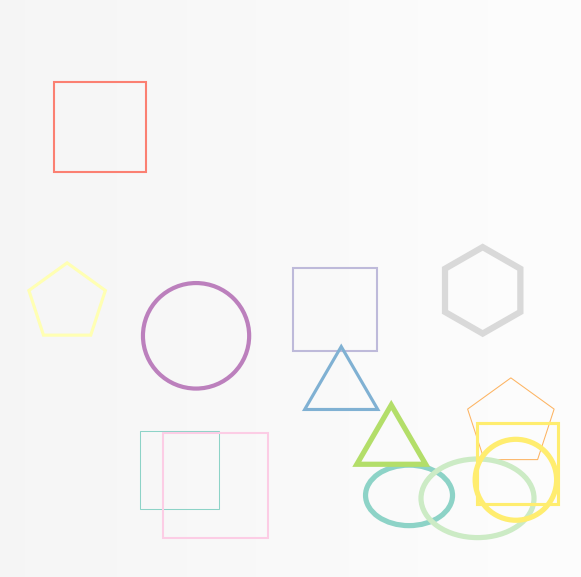[{"shape": "square", "thickness": 0.5, "radius": 0.34, "center": [0.309, 0.185]}, {"shape": "oval", "thickness": 2.5, "radius": 0.37, "center": [0.704, 0.141]}, {"shape": "pentagon", "thickness": 1.5, "radius": 0.35, "center": [0.115, 0.475]}, {"shape": "square", "thickness": 1, "radius": 0.36, "center": [0.577, 0.463]}, {"shape": "square", "thickness": 1, "radius": 0.39, "center": [0.172, 0.779]}, {"shape": "triangle", "thickness": 1.5, "radius": 0.36, "center": [0.587, 0.326]}, {"shape": "pentagon", "thickness": 0.5, "radius": 0.39, "center": [0.879, 0.267]}, {"shape": "triangle", "thickness": 2.5, "radius": 0.34, "center": [0.673, 0.229]}, {"shape": "square", "thickness": 1, "radius": 0.45, "center": [0.371, 0.158]}, {"shape": "hexagon", "thickness": 3, "radius": 0.37, "center": [0.83, 0.496]}, {"shape": "circle", "thickness": 2, "radius": 0.46, "center": [0.337, 0.418]}, {"shape": "oval", "thickness": 2.5, "radius": 0.49, "center": [0.822, 0.136]}, {"shape": "square", "thickness": 1.5, "radius": 0.35, "center": [0.89, 0.197]}, {"shape": "circle", "thickness": 2.5, "radius": 0.35, "center": [0.888, 0.168]}]